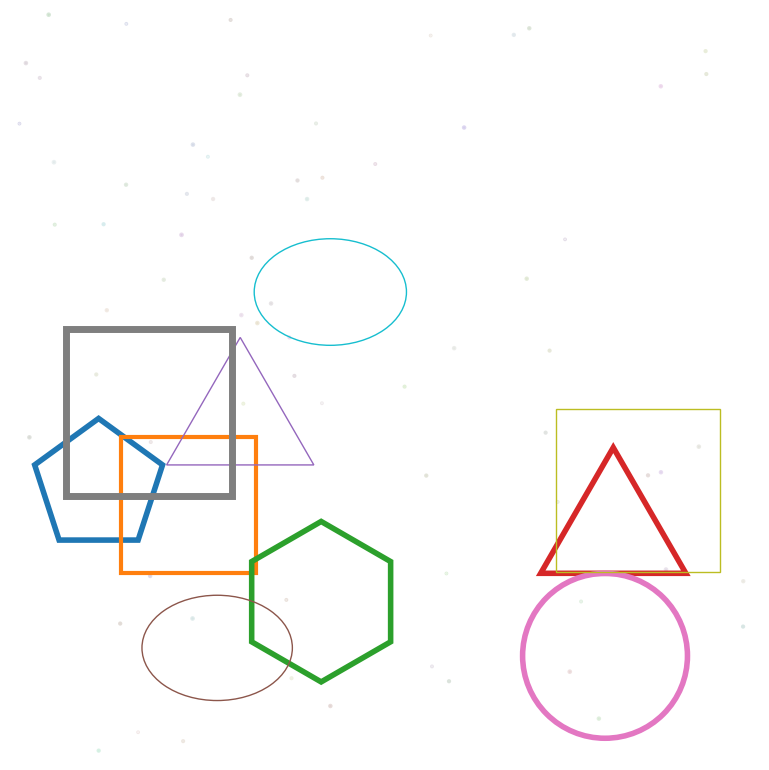[{"shape": "pentagon", "thickness": 2, "radius": 0.44, "center": [0.128, 0.369]}, {"shape": "square", "thickness": 1.5, "radius": 0.44, "center": [0.245, 0.344]}, {"shape": "hexagon", "thickness": 2, "radius": 0.52, "center": [0.417, 0.219]}, {"shape": "triangle", "thickness": 2, "radius": 0.54, "center": [0.796, 0.31]}, {"shape": "triangle", "thickness": 0.5, "radius": 0.55, "center": [0.312, 0.451]}, {"shape": "oval", "thickness": 0.5, "radius": 0.49, "center": [0.282, 0.159]}, {"shape": "circle", "thickness": 2, "radius": 0.54, "center": [0.786, 0.148]}, {"shape": "square", "thickness": 2.5, "radius": 0.54, "center": [0.193, 0.464]}, {"shape": "square", "thickness": 0.5, "radius": 0.53, "center": [0.829, 0.363]}, {"shape": "oval", "thickness": 0.5, "radius": 0.49, "center": [0.429, 0.621]}]